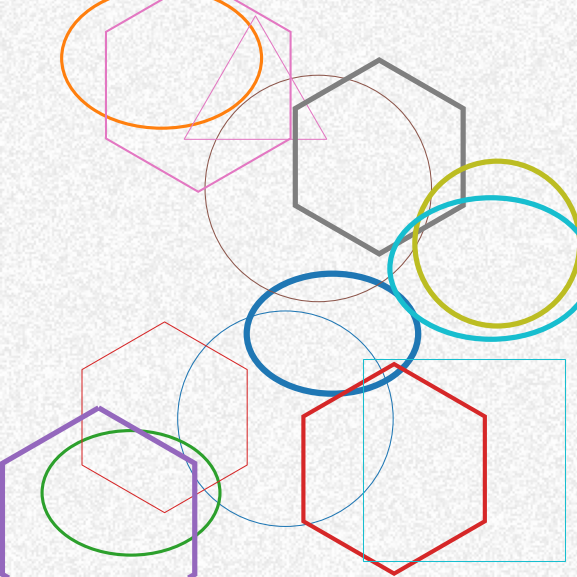[{"shape": "oval", "thickness": 3, "radius": 0.74, "center": [0.576, 0.421]}, {"shape": "circle", "thickness": 0.5, "radius": 0.93, "center": [0.494, 0.274]}, {"shape": "oval", "thickness": 1.5, "radius": 0.87, "center": [0.28, 0.898]}, {"shape": "oval", "thickness": 1.5, "radius": 0.77, "center": [0.227, 0.146]}, {"shape": "hexagon", "thickness": 2, "radius": 0.91, "center": [0.682, 0.187]}, {"shape": "hexagon", "thickness": 0.5, "radius": 0.83, "center": [0.285, 0.277]}, {"shape": "hexagon", "thickness": 2.5, "radius": 0.96, "center": [0.171, 0.101]}, {"shape": "circle", "thickness": 0.5, "radius": 0.98, "center": [0.551, 0.673]}, {"shape": "hexagon", "thickness": 1, "radius": 0.92, "center": [0.343, 0.852]}, {"shape": "triangle", "thickness": 0.5, "radius": 0.71, "center": [0.442, 0.829]}, {"shape": "hexagon", "thickness": 2.5, "radius": 0.84, "center": [0.657, 0.727]}, {"shape": "circle", "thickness": 2.5, "radius": 0.71, "center": [0.861, 0.577]}, {"shape": "oval", "thickness": 2.5, "radius": 0.88, "center": [0.85, 0.534]}, {"shape": "square", "thickness": 0.5, "radius": 0.88, "center": [0.804, 0.202]}]